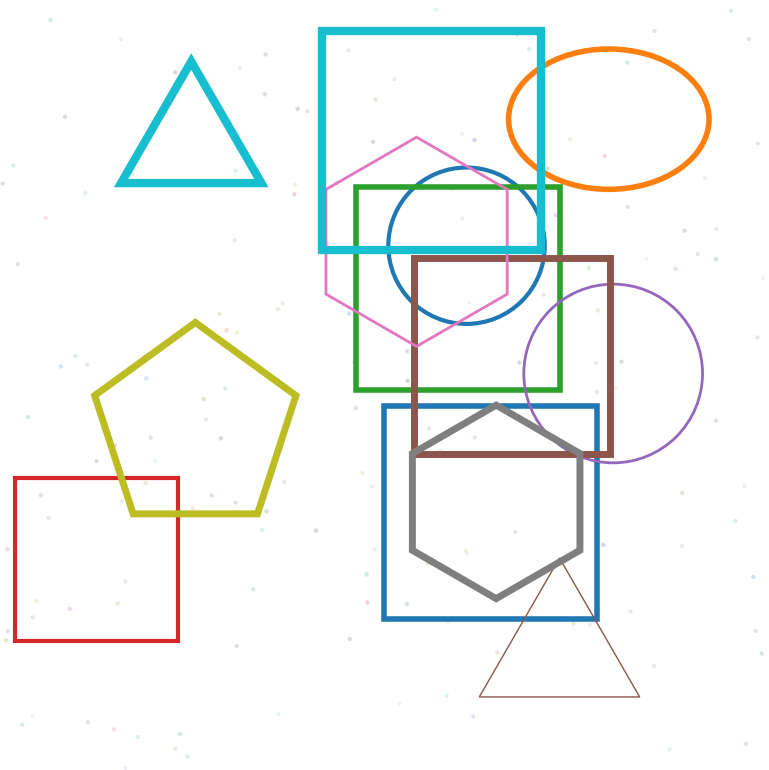[{"shape": "square", "thickness": 2, "radius": 0.69, "center": [0.637, 0.335]}, {"shape": "circle", "thickness": 1.5, "radius": 0.51, "center": [0.606, 0.681]}, {"shape": "oval", "thickness": 2, "radius": 0.65, "center": [0.791, 0.845]}, {"shape": "square", "thickness": 2, "radius": 0.66, "center": [0.595, 0.625]}, {"shape": "square", "thickness": 1.5, "radius": 0.53, "center": [0.125, 0.273]}, {"shape": "circle", "thickness": 1, "radius": 0.58, "center": [0.796, 0.515]}, {"shape": "square", "thickness": 2.5, "radius": 0.64, "center": [0.665, 0.538]}, {"shape": "triangle", "thickness": 0.5, "radius": 0.6, "center": [0.727, 0.155]}, {"shape": "hexagon", "thickness": 1, "radius": 0.68, "center": [0.541, 0.686]}, {"shape": "hexagon", "thickness": 2.5, "radius": 0.63, "center": [0.644, 0.348]}, {"shape": "pentagon", "thickness": 2.5, "radius": 0.69, "center": [0.254, 0.444]}, {"shape": "square", "thickness": 3, "radius": 0.71, "center": [0.561, 0.818]}, {"shape": "triangle", "thickness": 3, "radius": 0.53, "center": [0.248, 0.815]}]